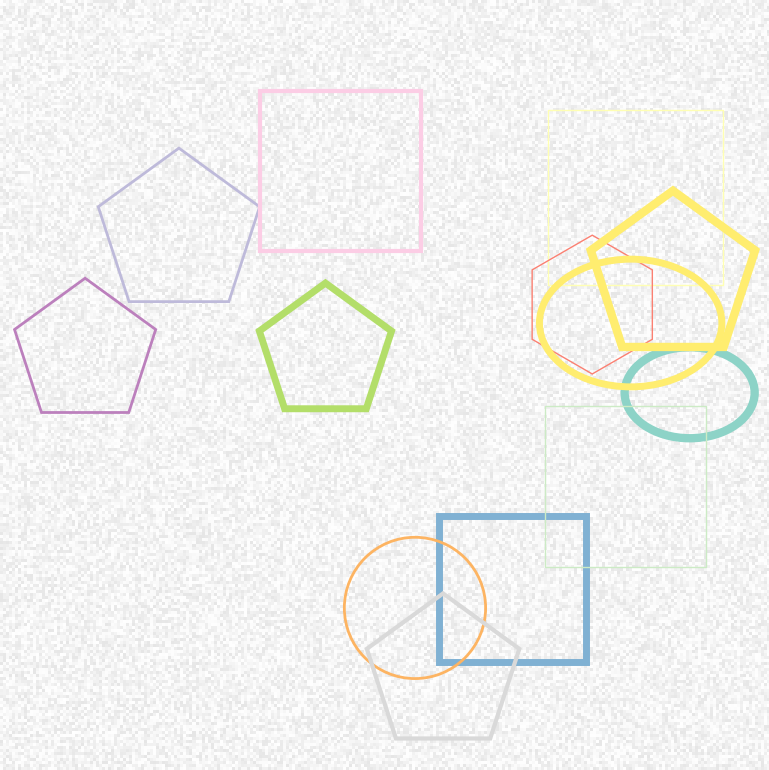[{"shape": "oval", "thickness": 3, "radius": 0.42, "center": [0.896, 0.49]}, {"shape": "square", "thickness": 0.5, "radius": 0.57, "center": [0.826, 0.744]}, {"shape": "pentagon", "thickness": 1, "radius": 0.55, "center": [0.232, 0.697]}, {"shape": "hexagon", "thickness": 0.5, "radius": 0.45, "center": [0.769, 0.604]}, {"shape": "square", "thickness": 2.5, "radius": 0.48, "center": [0.665, 0.235]}, {"shape": "circle", "thickness": 1, "radius": 0.46, "center": [0.539, 0.21]}, {"shape": "pentagon", "thickness": 2.5, "radius": 0.45, "center": [0.423, 0.542]}, {"shape": "square", "thickness": 1.5, "radius": 0.52, "center": [0.442, 0.778]}, {"shape": "pentagon", "thickness": 1.5, "radius": 0.52, "center": [0.575, 0.125]}, {"shape": "pentagon", "thickness": 1, "radius": 0.48, "center": [0.111, 0.542]}, {"shape": "square", "thickness": 0.5, "radius": 0.52, "center": [0.812, 0.368]}, {"shape": "pentagon", "thickness": 3, "radius": 0.56, "center": [0.874, 0.64]}, {"shape": "oval", "thickness": 2.5, "radius": 0.59, "center": [0.819, 0.581]}]